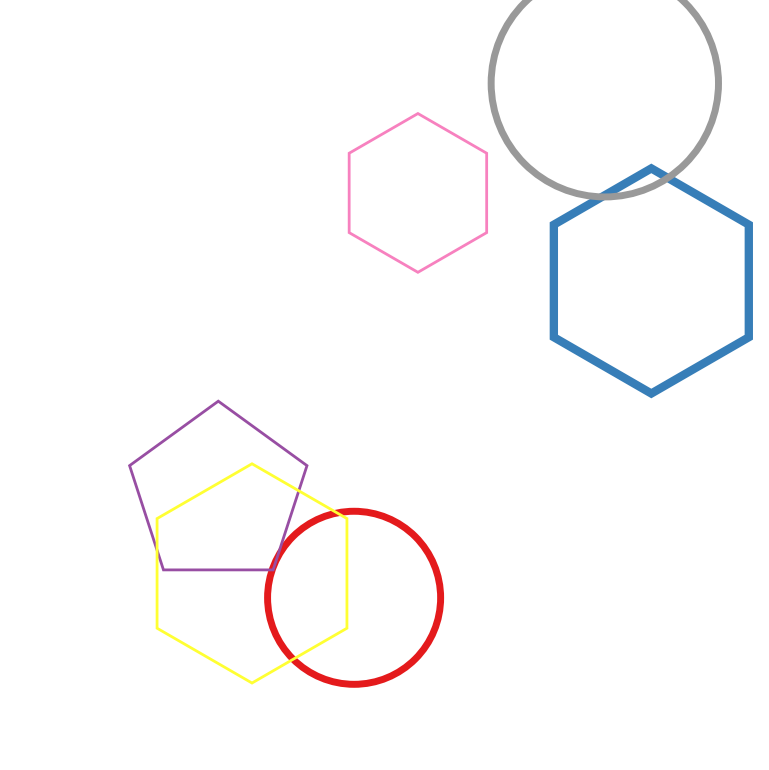[{"shape": "circle", "thickness": 2.5, "radius": 0.56, "center": [0.46, 0.224]}, {"shape": "hexagon", "thickness": 3, "radius": 0.73, "center": [0.846, 0.635]}, {"shape": "pentagon", "thickness": 1, "radius": 0.61, "center": [0.283, 0.358]}, {"shape": "hexagon", "thickness": 1, "radius": 0.71, "center": [0.327, 0.255]}, {"shape": "hexagon", "thickness": 1, "radius": 0.52, "center": [0.543, 0.749]}, {"shape": "circle", "thickness": 2.5, "radius": 0.74, "center": [0.785, 0.892]}]